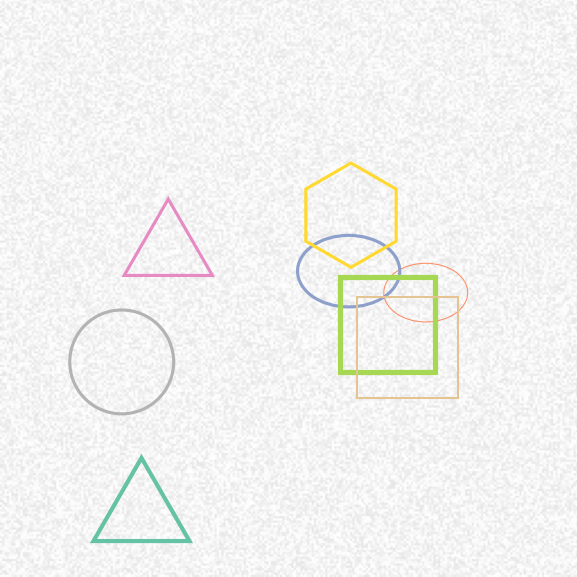[{"shape": "triangle", "thickness": 2, "radius": 0.48, "center": [0.245, 0.11]}, {"shape": "oval", "thickness": 0.5, "radius": 0.36, "center": [0.737, 0.492]}, {"shape": "oval", "thickness": 1.5, "radius": 0.44, "center": [0.604, 0.53]}, {"shape": "triangle", "thickness": 1.5, "radius": 0.44, "center": [0.291, 0.566]}, {"shape": "square", "thickness": 2.5, "radius": 0.41, "center": [0.671, 0.437]}, {"shape": "hexagon", "thickness": 1.5, "radius": 0.45, "center": [0.608, 0.627]}, {"shape": "square", "thickness": 1, "radius": 0.44, "center": [0.706, 0.398]}, {"shape": "circle", "thickness": 1.5, "radius": 0.45, "center": [0.211, 0.372]}]